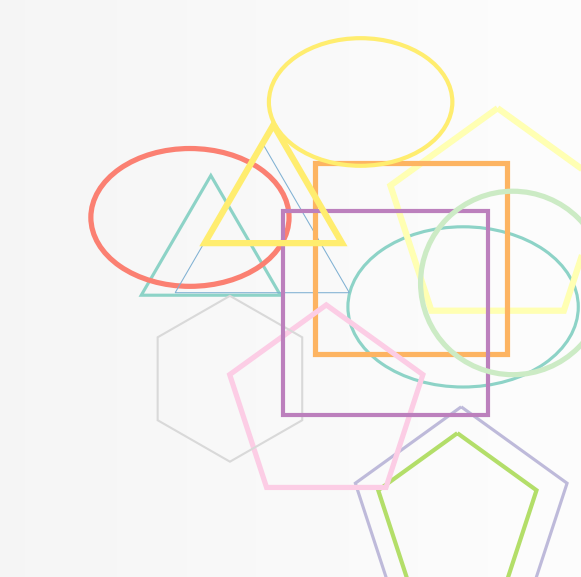[{"shape": "triangle", "thickness": 1.5, "radius": 0.69, "center": [0.363, 0.557]}, {"shape": "oval", "thickness": 1.5, "radius": 0.99, "center": [0.797, 0.468]}, {"shape": "pentagon", "thickness": 3, "radius": 0.97, "center": [0.856, 0.618]}, {"shape": "pentagon", "thickness": 1.5, "radius": 0.96, "center": [0.793, 0.103]}, {"shape": "oval", "thickness": 2.5, "radius": 0.85, "center": [0.327, 0.623]}, {"shape": "triangle", "thickness": 0.5, "radius": 0.86, "center": [0.451, 0.579]}, {"shape": "square", "thickness": 2.5, "radius": 0.83, "center": [0.706, 0.552]}, {"shape": "pentagon", "thickness": 2, "radius": 0.72, "center": [0.787, 0.106]}, {"shape": "pentagon", "thickness": 2.5, "radius": 0.87, "center": [0.561, 0.296]}, {"shape": "hexagon", "thickness": 1, "radius": 0.72, "center": [0.396, 0.343]}, {"shape": "square", "thickness": 2, "radius": 0.88, "center": [0.663, 0.457]}, {"shape": "circle", "thickness": 2.5, "radius": 0.79, "center": [0.882, 0.509]}, {"shape": "oval", "thickness": 2, "radius": 0.79, "center": [0.62, 0.823]}, {"shape": "triangle", "thickness": 3, "radius": 0.68, "center": [0.47, 0.646]}]